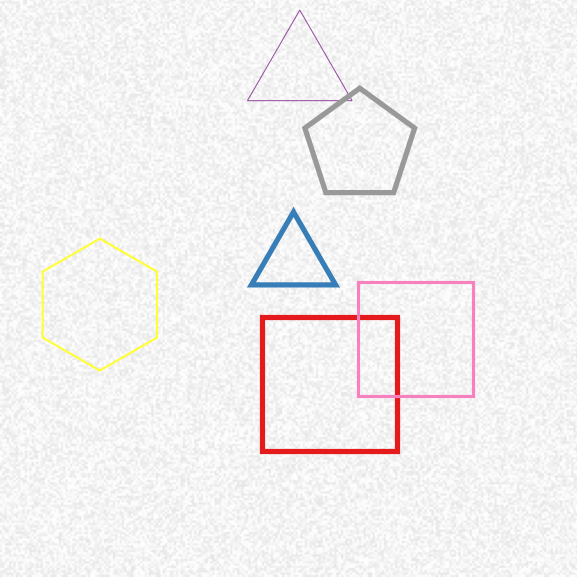[{"shape": "square", "thickness": 2.5, "radius": 0.58, "center": [0.57, 0.334]}, {"shape": "triangle", "thickness": 2.5, "radius": 0.42, "center": [0.508, 0.548]}, {"shape": "triangle", "thickness": 0.5, "radius": 0.52, "center": [0.519, 0.877]}, {"shape": "hexagon", "thickness": 1, "radius": 0.57, "center": [0.173, 0.472]}, {"shape": "square", "thickness": 1.5, "radius": 0.5, "center": [0.719, 0.413]}, {"shape": "pentagon", "thickness": 2.5, "radius": 0.5, "center": [0.623, 0.746]}]